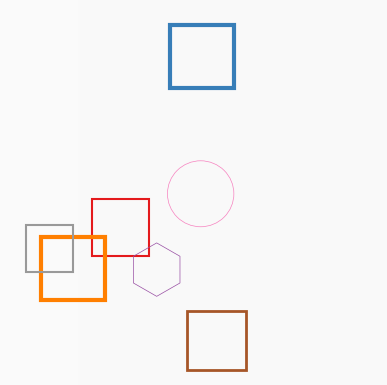[{"shape": "square", "thickness": 1.5, "radius": 0.37, "center": [0.311, 0.409]}, {"shape": "square", "thickness": 3, "radius": 0.41, "center": [0.522, 0.853]}, {"shape": "hexagon", "thickness": 0.5, "radius": 0.35, "center": [0.404, 0.3]}, {"shape": "square", "thickness": 3, "radius": 0.41, "center": [0.189, 0.303]}, {"shape": "square", "thickness": 2, "radius": 0.38, "center": [0.559, 0.116]}, {"shape": "circle", "thickness": 0.5, "radius": 0.43, "center": [0.518, 0.497]}, {"shape": "square", "thickness": 1.5, "radius": 0.31, "center": [0.127, 0.354]}]